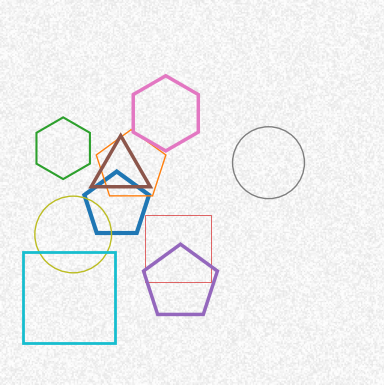[{"shape": "pentagon", "thickness": 3, "radius": 0.44, "center": [0.303, 0.466]}, {"shape": "pentagon", "thickness": 1, "radius": 0.47, "center": [0.34, 0.568]}, {"shape": "hexagon", "thickness": 1.5, "radius": 0.4, "center": [0.164, 0.615]}, {"shape": "square", "thickness": 0.5, "radius": 0.43, "center": [0.462, 0.355]}, {"shape": "pentagon", "thickness": 2.5, "radius": 0.5, "center": [0.469, 0.265]}, {"shape": "triangle", "thickness": 2.5, "radius": 0.44, "center": [0.314, 0.559]}, {"shape": "hexagon", "thickness": 2.5, "radius": 0.49, "center": [0.431, 0.706]}, {"shape": "circle", "thickness": 1, "radius": 0.47, "center": [0.697, 0.577]}, {"shape": "circle", "thickness": 1, "radius": 0.5, "center": [0.19, 0.391]}, {"shape": "square", "thickness": 2, "radius": 0.59, "center": [0.179, 0.228]}]